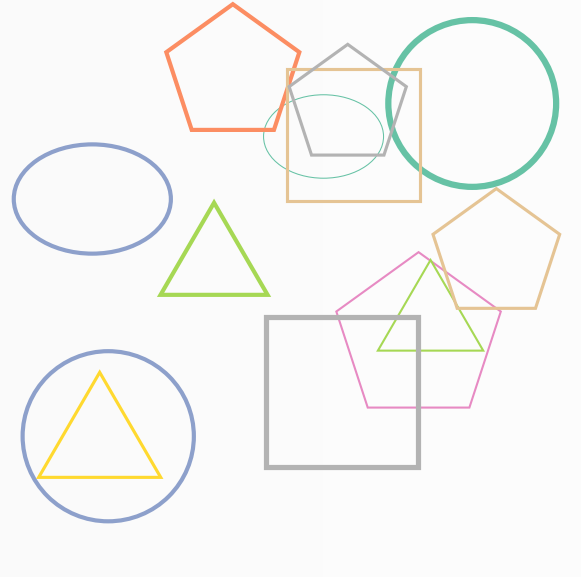[{"shape": "circle", "thickness": 3, "radius": 0.72, "center": [0.812, 0.82]}, {"shape": "oval", "thickness": 0.5, "radius": 0.52, "center": [0.557, 0.763]}, {"shape": "pentagon", "thickness": 2, "radius": 0.6, "center": [0.401, 0.872]}, {"shape": "oval", "thickness": 2, "radius": 0.68, "center": [0.159, 0.655]}, {"shape": "circle", "thickness": 2, "radius": 0.74, "center": [0.186, 0.244]}, {"shape": "pentagon", "thickness": 1, "radius": 0.74, "center": [0.72, 0.414]}, {"shape": "triangle", "thickness": 1, "radius": 0.52, "center": [0.741, 0.444]}, {"shape": "triangle", "thickness": 2, "radius": 0.53, "center": [0.368, 0.542]}, {"shape": "triangle", "thickness": 1.5, "radius": 0.61, "center": [0.172, 0.233]}, {"shape": "square", "thickness": 1.5, "radius": 0.57, "center": [0.608, 0.765]}, {"shape": "pentagon", "thickness": 1.5, "radius": 0.57, "center": [0.854, 0.558]}, {"shape": "pentagon", "thickness": 1.5, "radius": 0.53, "center": [0.598, 0.816]}, {"shape": "square", "thickness": 2.5, "radius": 0.65, "center": [0.588, 0.321]}]